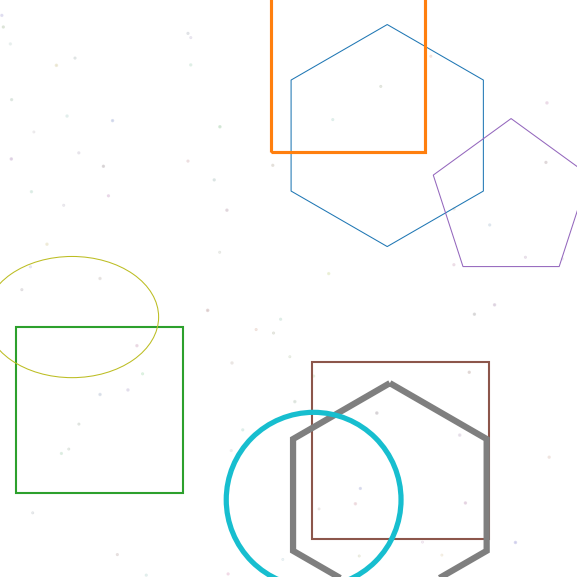[{"shape": "hexagon", "thickness": 0.5, "radius": 0.96, "center": [0.671, 0.764]}, {"shape": "square", "thickness": 1.5, "radius": 0.67, "center": [0.603, 0.869]}, {"shape": "square", "thickness": 1, "radius": 0.72, "center": [0.172, 0.289]}, {"shape": "pentagon", "thickness": 0.5, "radius": 0.71, "center": [0.885, 0.652]}, {"shape": "square", "thickness": 1, "radius": 0.76, "center": [0.693, 0.219]}, {"shape": "hexagon", "thickness": 3, "radius": 0.97, "center": [0.675, 0.142]}, {"shape": "oval", "thickness": 0.5, "radius": 0.75, "center": [0.125, 0.45]}, {"shape": "circle", "thickness": 2.5, "radius": 0.76, "center": [0.543, 0.134]}]